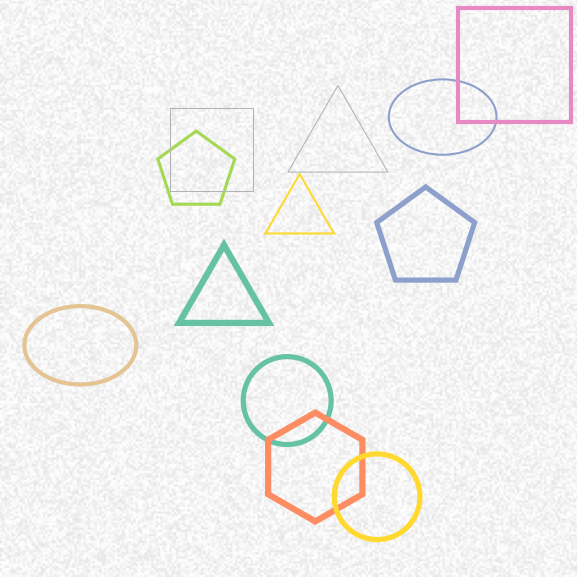[{"shape": "triangle", "thickness": 3, "radius": 0.45, "center": [0.388, 0.485]}, {"shape": "circle", "thickness": 2.5, "radius": 0.38, "center": [0.497, 0.305]}, {"shape": "hexagon", "thickness": 3, "radius": 0.47, "center": [0.546, 0.19]}, {"shape": "oval", "thickness": 1, "radius": 0.47, "center": [0.767, 0.796]}, {"shape": "pentagon", "thickness": 2.5, "radius": 0.45, "center": [0.737, 0.586]}, {"shape": "square", "thickness": 2, "radius": 0.49, "center": [0.891, 0.887]}, {"shape": "pentagon", "thickness": 1.5, "radius": 0.35, "center": [0.34, 0.702]}, {"shape": "circle", "thickness": 2.5, "radius": 0.37, "center": [0.653, 0.139]}, {"shape": "triangle", "thickness": 1, "radius": 0.34, "center": [0.519, 0.629]}, {"shape": "oval", "thickness": 2, "radius": 0.48, "center": [0.139, 0.401]}, {"shape": "square", "thickness": 0.5, "radius": 0.36, "center": [0.366, 0.741]}, {"shape": "triangle", "thickness": 0.5, "radius": 0.5, "center": [0.585, 0.751]}]